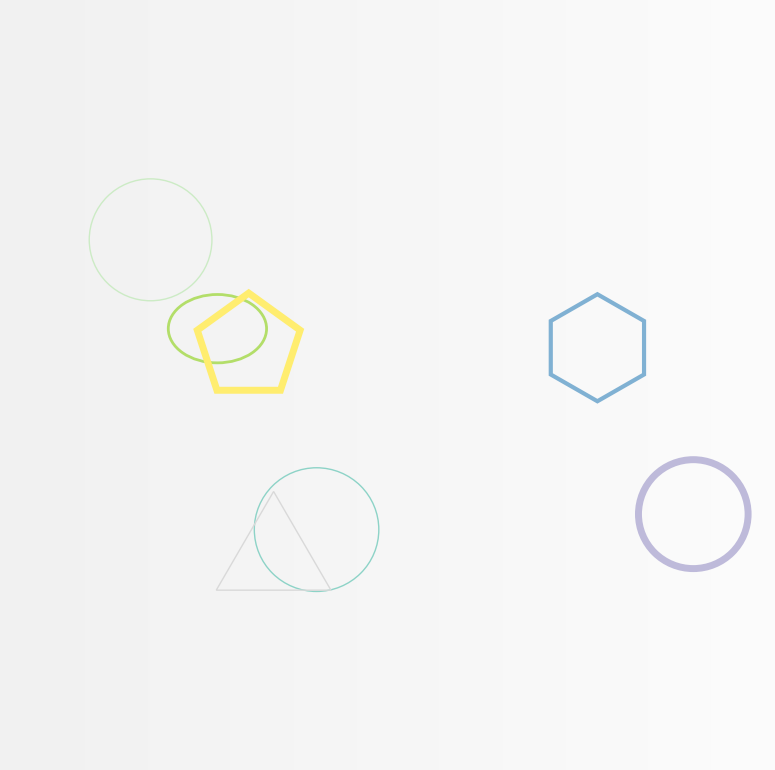[{"shape": "circle", "thickness": 0.5, "radius": 0.4, "center": [0.408, 0.312]}, {"shape": "circle", "thickness": 2.5, "radius": 0.35, "center": [0.895, 0.332]}, {"shape": "hexagon", "thickness": 1.5, "radius": 0.35, "center": [0.771, 0.548]}, {"shape": "oval", "thickness": 1, "radius": 0.32, "center": [0.281, 0.573]}, {"shape": "triangle", "thickness": 0.5, "radius": 0.43, "center": [0.353, 0.276]}, {"shape": "circle", "thickness": 0.5, "radius": 0.4, "center": [0.194, 0.689]}, {"shape": "pentagon", "thickness": 2.5, "radius": 0.35, "center": [0.321, 0.55]}]